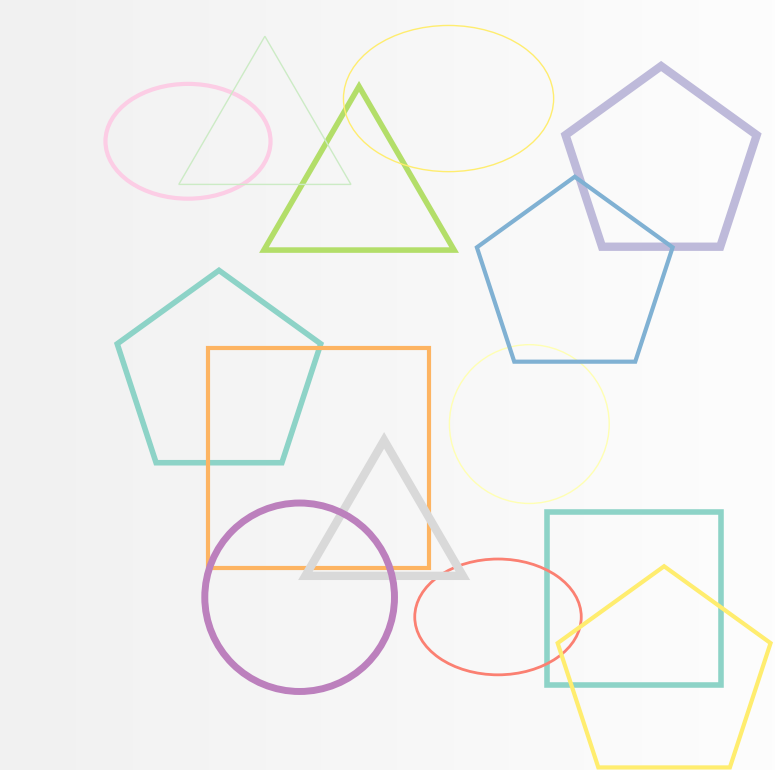[{"shape": "pentagon", "thickness": 2, "radius": 0.69, "center": [0.283, 0.511]}, {"shape": "square", "thickness": 2, "radius": 0.56, "center": [0.818, 0.222]}, {"shape": "circle", "thickness": 0.5, "radius": 0.52, "center": [0.683, 0.449]}, {"shape": "pentagon", "thickness": 3, "radius": 0.65, "center": [0.853, 0.785]}, {"shape": "oval", "thickness": 1, "radius": 0.54, "center": [0.643, 0.199]}, {"shape": "pentagon", "thickness": 1.5, "radius": 0.66, "center": [0.742, 0.638]}, {"shape": "square", "thickness": 1.5, "radius": 0.71, "center": [0.411, 0.405]}, {"shape": "triangle", "thickness": 2, "radius": 0.71, "center": [0.463, 0.746]}, {"shape": "oval", "thickness": 1.5, "radius": 0.53, "center": [0.243, 0.817]}, {"shape": "triangle", "thickness": 3, "radius": 0.59, "center": [0.496, 0.311]}, {"shape": "circle", "thickness": 2.5, "radius": 0.61, "center": [0.387, 0.224]}, {"shape": "triangle", "thickness": 0.5, "radius": 0.64, "center": [0.342, 0.825]}, {"shape": "oval", "thickness": 0.5, "radius": 0.68, "center": [0.579, 0.872]}, {"shape": "pentagon", "thickness": 1.5, "radius": 0.72, "center": [0.857, 0.12]}]